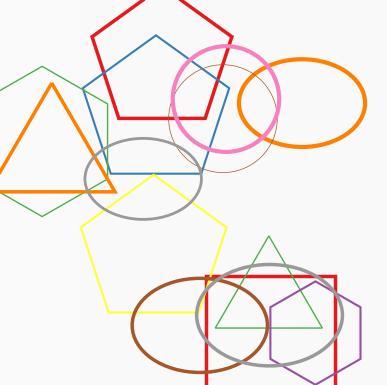[{"shape": "pentagon", "thickness": 2.5, "radius": 0.95, "center": [0.418, 0.846]}, {"shape": "square", "thickness": 2.5, "radius": 0.83, "center": [0.698, 0.117]}, {"shape": "pentagon", "thickness": 1.5, "radius": 0.99, "center": [0.403, 0.71]}, {"shape": "triangle", "thickness": 1, "radius": 0.8, "center": [0.694, 0.228]}, {"shape": "hexagon", "thickness": 1, "radius": 0.98, "center": [0.109, 0.633]}, {"shape": "hexagon", "thickness": 1.5, "radius": 0.67, "center": [0.814, 0.135]}, {"shape": "oval", "thickness": 3, "radius": 0.81, "center": [0.779, 0.732]}, {"shape": "triangle", "thickness": 2.5, "radius": 0.94, "center": [0.134, 0.596]}, {"shape": "pentagon", "thickness": 1.5, "radius": 0.99, "center": [0.397, 0.348]}, {"shape": "circle", "thickness": 0.5, "radius": 0.7, "center": [0.575, 0.692]}, {"shape": "oval", "thickness": 2.5, "radius": 0.87, "center": [0.516, 0.155]}, {"shape": "circle", "thickness": 3, "radius": 0.69, "center": [0.583, 0.743]}, {"shape": "oval", "thickness": 2, "radius": 0.75, "center": [0.369, 0.535]}, {"shape": "oval", "thickness": 2.5, "radius": 0.94, "center": [0.696, 0.181]}]